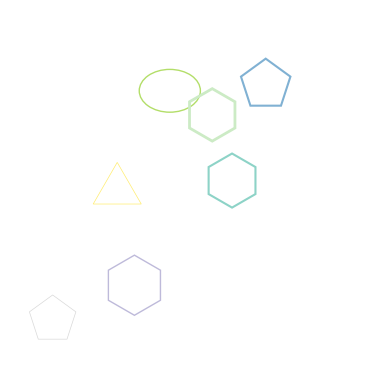[{"shape": "hexagon", "thickness": 1.5, "radius": 0.35, "center": [0.603, 0.531]}, {"shape": "hexagon", "thickness": 1, "radius": 0.39, "center": [0.349, 0.259]}, {"shape": "pentagon", "thickness": 1.5, "radius": 0.34, "center": [0.69, 0.78]}, {"shape": "oval", "thickness": 1, "radius": 0.4, "center": [0.441, 0.764]}, {"shape": "pentagon", "thickness": 0.5, "radius": 0.32, "center": [0.137, 0.17]}, {"shape": "hexagon", "thickness": 2, "radius": 0.34, "center": [0.551, 0.702]}, {"shape": "triangle", "thickness": 0.5, "radius": 0.36, "center": [0.304, 0.506]}]